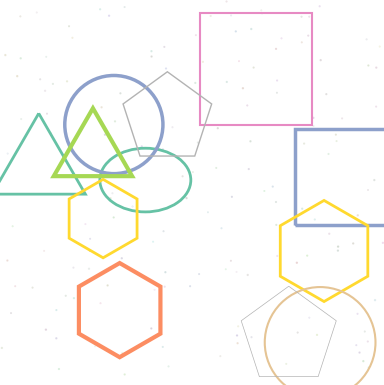[{"shape": "triangle", "thickness": 2, "radius": 0.7, "center": [0.101, 0.566]}, {"shape": "oval", "thickness": 2, "radius": 0.59, "center": [0.378, 0.532]}, {"shape": "hexagon", "thickness": 3, "radius": 0.61, "center": [0.311, 0.194]}, {"shape": "square", "thickness": 2.5, "radius": 0.63, "center": [0.893, 0.54]}, {"shape": "circle", "thickness": 2.5, "radius": 0.64, "center": [0.296, 0.676]}, {"shape": "square", "thickness": 1.5, "radius": 0.73, "center": [0.666, 0.82]}, {"shape": "triangle", "thickness": 3, "radius": 0.59, "center": [0.241, 0.601]}, {"shape": "hexagon", "thickness": 2, "radius": 0.51, "center": [0.268, 0.432]}, {"shape": "hexagon", "thickness": 2, "radius": 0.66, "center": [0.842, 0.348]}, {"shape": "circle", "thickness": 1.5, "radius": 0.72, "center": [0.831, 0.111]}, {"shape": "pentagon", "thickness": 1, "radius": 0.6, "center": [0.435, 0.693]}, {"shape": "pentagon", "thickness": 0.5, "radius": 0.65, "center": [0.75, 0.127]}]